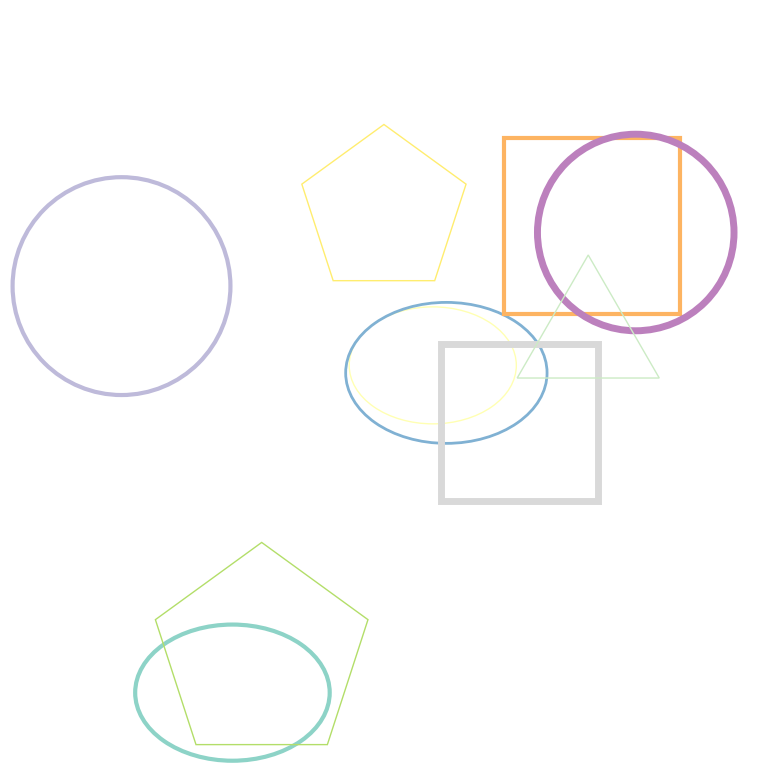[{"shape": "oval", "thickness": 1.5, "radius": 0.63, "center": [0.302, 0.1]}, {"shape": "oval", "thickness": 0.5, "radius": 0.54, "center": [0.562, 0.526]}, {"shape": "circle", "thickness": 1.5, "radius": 0.71, "center": [0.158, 0.628]}, {"shape": "oval", "thickness": 1, "radius": 0.65, "center": [0.58, 0.516]}, {"shape": "square", "thickness": 1.5, "radius": 0.57, "center": [0.769, 0.707]}, {"shape": "pentagon", "thickness": 0.5, "radius": 0.73, "center": [0.34, 0.15]}, {"shape": "square", "thickness": 2.5, "radius": 0.51, "center": [0.674, 0.452]}, {"shape": "circle", "thickness": 2.5, "radius": 0.64, "center": [0.826, 0.698]}, {"shape": "triangle", "thickness": 0.5, "radius": 0.53, "center": [0.764, 0.562]}, {"shape": "pentagon", "thickness": 0.5, "radius": 0.56, "center": [0.499, 0.726]}]